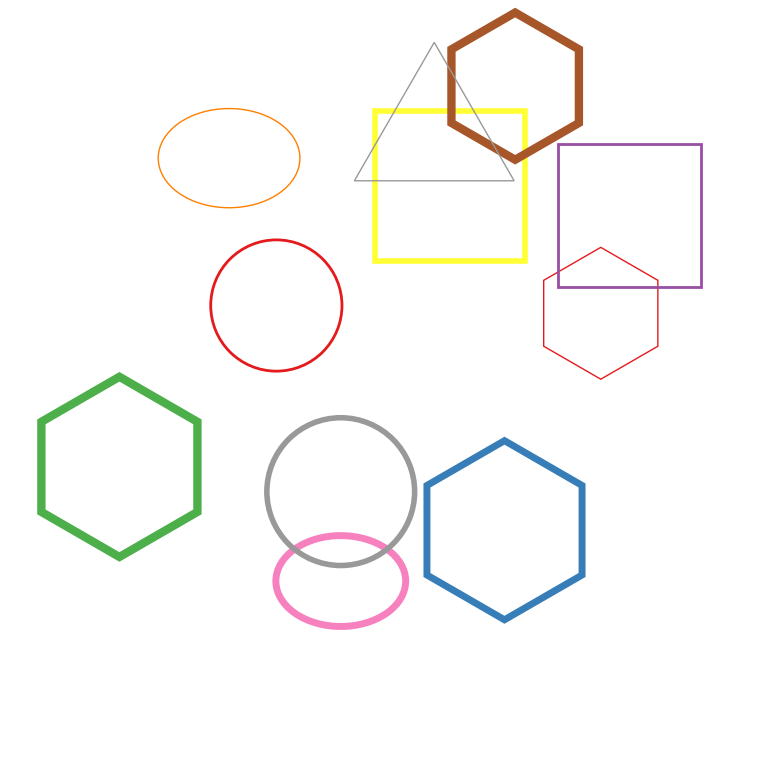[{"shape": "hexagon", "thickness": 0.5, "radius": 0.43, "center": [0.78, 0.593]}, {"shape": "circle", "thickness": 1, "radius": 0.43, "center": [0.359, 0.603]}, {"shape": "hexagon", "thickness": 2.5, "radius": 0.58, "center": [0.655, 0.311]}, {"shape": "hexagon", "thickness": 3, "radius": 0.59, "center": [0.155, 0.394]}, {"shape": "square", "thickness": 1, "radius": 0.46, "center": [0.818, 0.72]}, {"shape": "oval", "thickness": 0.5, "radius": 0.46, "center": [0.298, 0.795]}, {"shape": "square", "thickness": 2, "radius": 0.49, "center": [0.585, 0.758]}, {"shape": "hexagon", "thickness": 3, "radius": 0.48, "center": [0.669, 0.888]}, {"shape": "oval", "thickness": 2.5, "radius": 0.42, "center": [0.443, 0.245]}, {"shape": "circle", "thickness": 2, "radius": 0.48, "center": [0.443, 0.362]}, {"shape": "triangle", "thickness": 0.5, "radius": 0.6, "center": [0.564, 0.825]}]